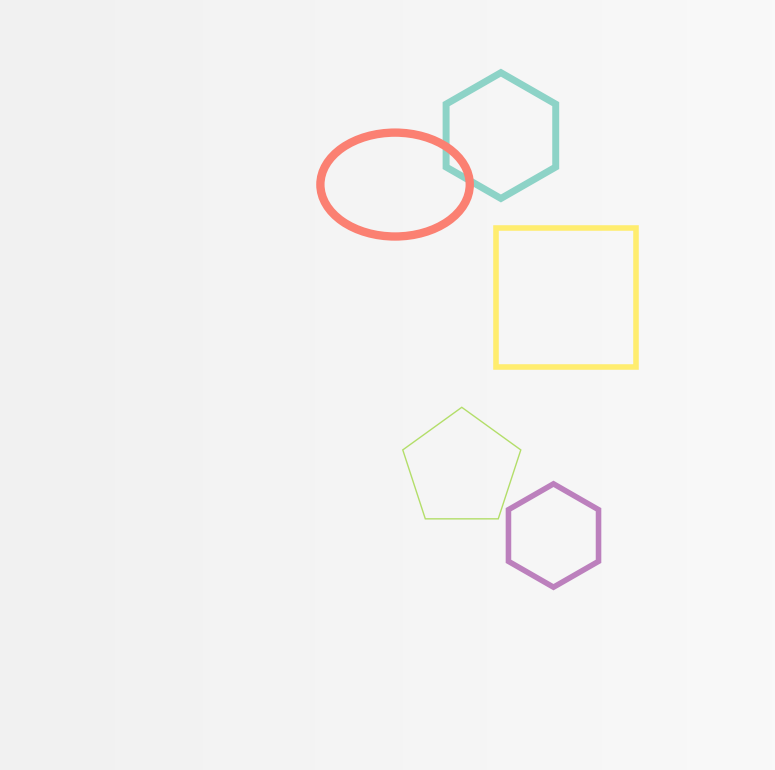[{"shape": "hexagon", "thickness": 2.5, "radius": 0.41, "center": [0.646, 0.824]}, {"shape": "oval", "thickness": 3, "radius": 0.48, "center": [0.51, 0.76]}, {"shape": "pentagon", "thickness": 0.5, "radius": 0.4, "center": [0.596, 0.391]}, {"shape": "hexagon", "thickness": 2, "radius": 0.34, "center": [0.714, 0.305]}, {"shape": "square", "thickness": 2, "radius": 0.45, "center": [0.73, 0.614]}]